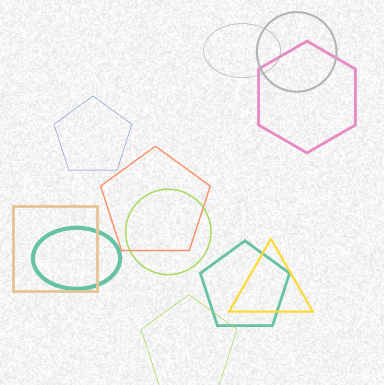[{"shape": "oval", "thickness": 3, "radius": 0.57, "center": [0.199, 0.329]}, {"shape": "pentagon", "thickness": 2, "radius": 0.61, "center": [0.636, 0.253]}, {"shape": "pentagon", "thickness": 1, "radius": 0.75, "center": [0.404, 0.47]}, {"shape": "pentagon", "thickness": 0.5, "radius": 0.53, "center": [0.241, 0.644]}, {"shape": "hexagon", "thickness": 2, "radius": 0.73, "center": [0.797, 0.748]}, {"shape": "circle", "thickness": 1, "radius": 0.55, "center": [0.437, 0.398]}, {"shape": "pentagon", "thickness": 0.5, "radius": 0.66, "center": [0.491, 0.104]}, {"shape": "triangle", "thickness": 1.5, "radius": 0.63, "center": [0.704, 0.253]}, {"shape": "square", "thickness": 2, "radius": 0.55, "center": [0.144, 0.355]}, {"shape": "oval", "thickness": 0.5, "radius": 0.5, "center": [0.629, 0.869]}, {"shape": "circle", "thickness": 1.5, "radius": 0.52, "center": [0.771, 0.865]}]